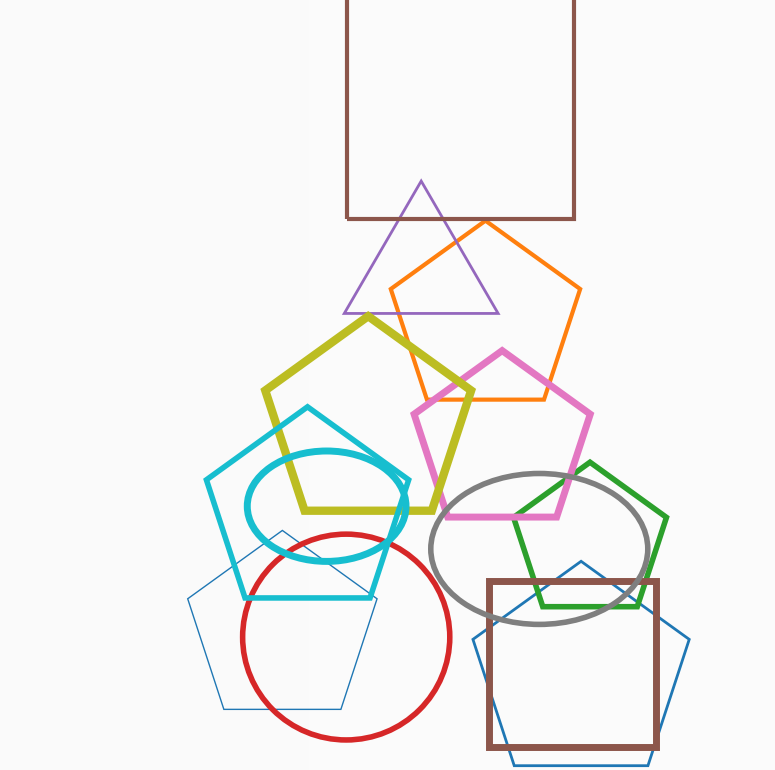[{"shape": "pentagon", "thickness": 0.5, "radius": 0.64, "center": [0.364, 0.183]}, {"shape": "pentagon", "thickness": 1, "radius": 0.73, "center": [0.75, 0.124]}, {"shape": "pentagon", "thickness": 1.5, "radius": 0.64, "center": [0.626, 0.585]}, {"shape": "pentagon", "thickness": 2, "radius": 0.52, "center": [0.761, 0.296]}, {"shape": "circle", "thickness": 2, "radius": 0.67, "center": [0.447, 0.173]}, {"shape": "triangle", "thickness": 1, "radius": 0.57, "center": [0.543, 0.65]}, {"shape": "square", "thickness": 1.5, "radius": 0.73, "center": [0.594, 0.863]}, {"shape": "square", "thickness": 2.5, "radius": 0.54, "center": [0.739, 0.138]}, {"shape": "pentagon", "thickness": 2.5, "radius": 0.6, "center": [0.648, 0.425]}, {"shape": "oval", "thickness": 2, "radius": 0.7, "center": [0.696, 0.287]}, {"shape": "pentagon", "thickness": 3, "radius": 0.7, "center": [0.475, 0.45]}, {"shape": "oval", "thickness": 2.5, "radius": 0.51, "center": [0.421, 0.343]}, {"shape": "pentagon", "thickness": 2, "radius": 0.69, "center": [0.397, 0.334]}]